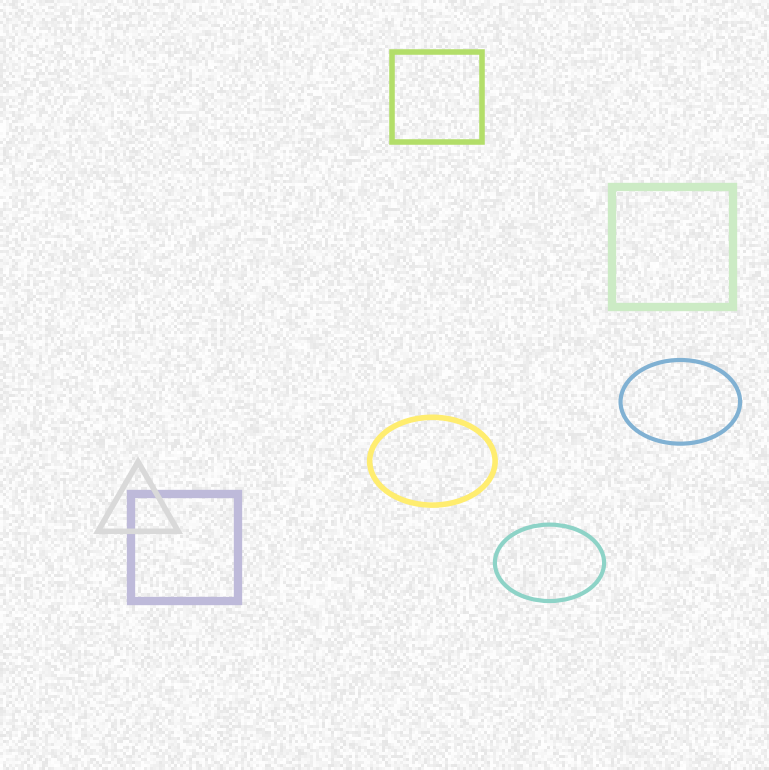[{"shape": "oval", "thickness": 1.5, "radius": 0.35, "center": [0.714, 0.269]}, {"shape": "square", "thickness": 3, "radius": 0.35, "center": [0.24, 0.289]}, {"shape": "oval", "thickness": 1.5, "radius": 0.39, "center": [0.884, 0.478]}, {"shape": "square", "thickness": 2, "radius": 0.29, "center": [0.568, 0.874]}, {"shape": "triangle", "thickness": 2, "radius": 0.3, "center": [0.179, 0.34]}, {"shape": "square", "thickness": 3, "radius": 0.39, "center": [0.873, 0.679]}, {"shape": "oval", "thickness": 2, "radius": 0.41, "center": [0.562, 0.401]}]